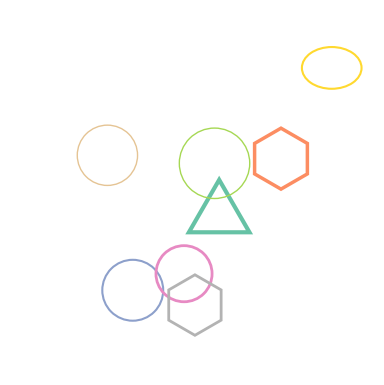[{"shape": "triangle", "thickness": 3, "radius": 0.45, "center": [0.569, 0.442]}, {"shape": "hexagon", "thickness": 2.5, "radius": 0.4, "center": [0.73, 0.588]}, {"shape": "circle", "thickness": 1.5, "radius": 0.4, "center": [0.345, 0.246]}, {"shape": "circle", "thickness": 2, "radius": 0.36, "center": [0.478, 0.289]}, {"shape": "circle", "thickness": 1, "radius": 0.46, "center": [0.557, 0.576]}, {"shape": "oval", "thickness": 1.5, "radius": 0.39, "center": [0.862, 0.824]}, {"shape": "circle", "thickness": 1, "radius": 0.39, "center": [0.279, 0.597]}, {"shape": "hexagon", "thickness": 2, "radius": 0.39, "center": [0.506, 0.208]}]